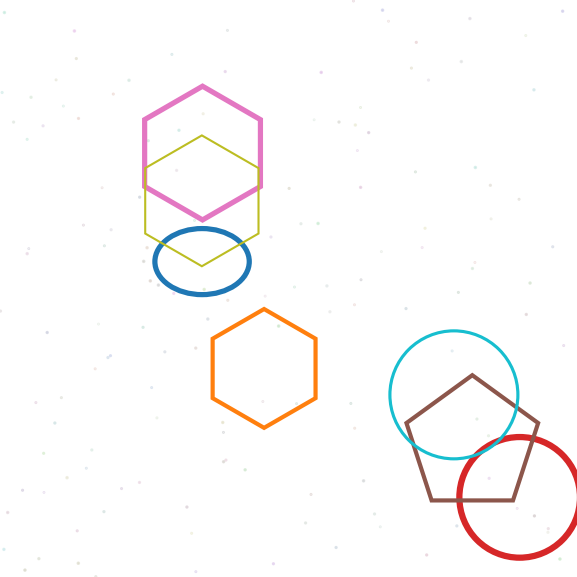[{"shape": "oval", "thickness": 2.5, "radius": 0.41, "center": [0.35, 0.546]}, {"shape": "hexagon", "thickness": 2, "radius": 0.51, "center": [0.457, 0.361]}, {"shape": "circle", "thickness": 3, "radius": 0.52, "center": [0.9, 0.138]}, {"shape": "pentagon", "thickness": 2, "radius": 0.6, "center": [0.818, 0.23]}, {"shape": "hexagon", "thickness": 2.5, "radius": 0.58, "center": [0.351, 0.734]}, {"shape": "hexagon", "thickness": 1, "radius": 0.57, "center": [0.35, 0.651]}, {"shape": "circle", "thickness": 1.5, "radius": 0.55, "center": [0.786, 0.315]}]